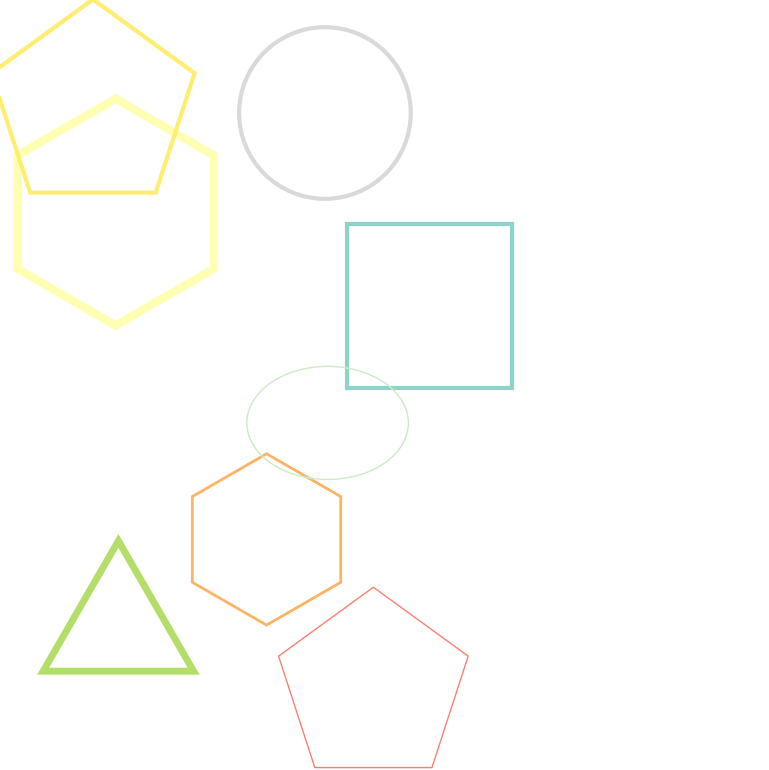[{"shape": "square", "thickness": 1.5, "radius": 0.53, "center": [0.558, 0.603]}, {"shape": "hexagon", "thickness": 3, "radius": 0.74, "center": [0.15, 0.725]}, {"shape": "pentagon", "thickness": 0.5, "radius": 0.65, "center": [0.485, 0.108]}, {"shape": "hexagon", "thickness": 1, "radius": 0.56, "center": [0.346, 0.299]}, {"shape": "triangle", "thickness": 2.5, "radius": 0.56, "center": [0.154, 0.185]}, {"shape": "circle", "thickness": 1.5, "radius": 0.56, "center": [0.422, 0.853]}, {"shape": "oval", "thickness": 0.5, "radius": 0.52, "center": [0.426, 0.451]}, {"shape": "pentagon", "thickness": 1.5, "radius": 0.69, "center": [0.121, 0.862]}]